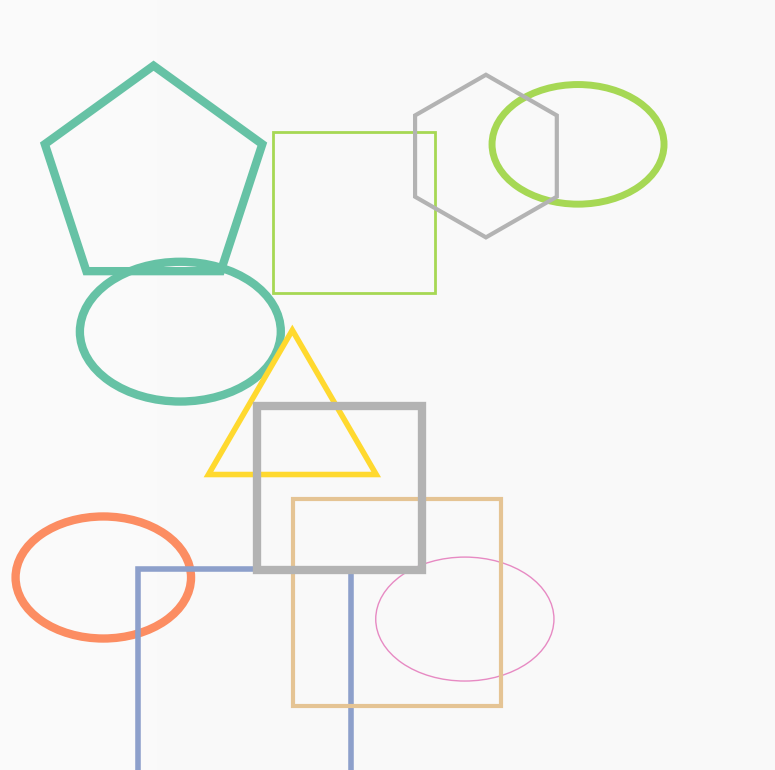[{"shape": "oval", "thickness": 3, "radius": 0.65, "center": [0.233, 0.569]}, {"shape": "pentagon", "thickness": 3, "radius": 0.74, "center": [0.198, 0.767]}, {"shape": "oval", "thickness": 3, "radius": 0.57, "center": [0.133, 0.25]}, {"shape": "square", "thickness": 2, "radius": 0.69, "center": [0.315, 0.124]}, {"shape": "oval", "thickness": 0.5, "radius": 0.57, "center": [0.6, 0.196]}, {"shape": "square", "thickness": 1, "radius": 0.52, "center": [0.457, 0.724]}, {"shape": "oval", "thickness": 2.5, "radius": 0.55, "center": [0.746, 0.813]}, {"shape": "triangle", "thickness": 2, "radius": 0.62, "center": [0.377, 0.446]}, {"shape": "square", "thickness": 1.5, "radius": 0.67, "center": [0.512, 0.217]}, {"shape": "hexagon", "thickness": 1.5, "radius": 0.53, "center": [0.627, 0.797]}, {"shape": "square", "thickness": 3, "radius": 0.53, "center": [0.438, 0.366]}]